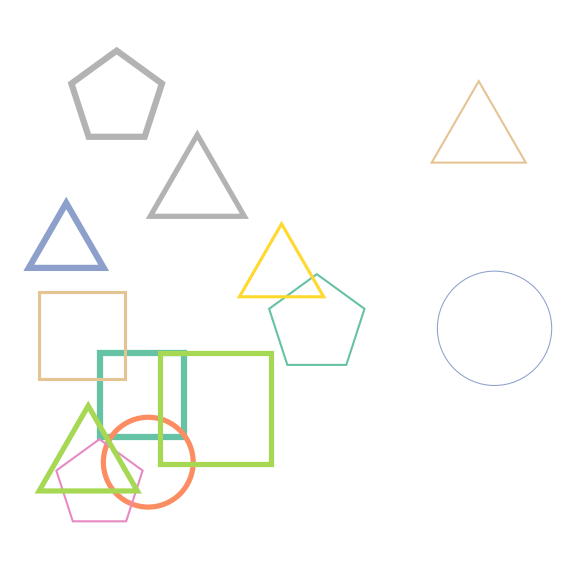[{"shape": "pentagon", "thickness": 1, "radius": 0.43, "center": [0.549, 0.438]}, {"shape": "square", "thickness": 3, "radius": 0.36, "center": [0.245, 0.315]}, {"shape": "circle", "thickness": 2.5, "radius": 0.39, "center": [0.257, 0.199]}, {"shape": "triangle", "thickness": 3, "radius": 0.37, "center": [0.115, 0.573]}, {"shape": "circle", "thickness": 0.5, "radius": 0.49, "center": [0.856, 0.431]}, {"shape": "pentagon", "thickness": 1, "radius": 0.39, "center": [0.172, 0.16]}, {"shape": "triangle", "thickness": 2.5, "radius": 0.49, "center": [0.153, 0.198]}, {"shape": "square", "thickness": 2.5, "radius": 0.48, "center": [0.373, 0.292]}, {"shape": "triangle", "thickness": 1.5, "radius": 0.42, "center": [0.488, 0.527]}, {"shape": "square", "thickness": 1.5, "radius": 0.37, "center": [0.142, 0.418]}, {"shape": "triangle", "thickness": 1, "radius": 0.47, "center": [0.829, 0.765]}, {"shape": "pentagon", "thickness": 3, "radius": 0.41, "center": [0.202, 0.829]}, {"shape": "triangle", "thickness": 2.5, "radius": 0.47, "center": [0.342, 0.672]}]